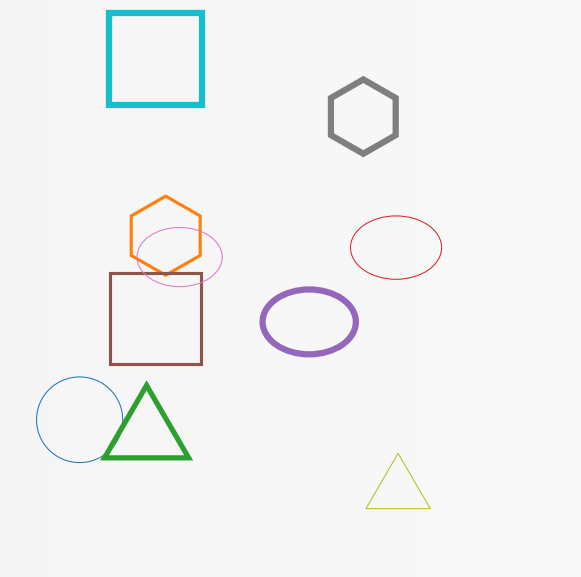[{"shape": "circle", "thickness": 0.5, "radius": 0.37, "center": [0.137, 0.272]}, {"shape": "hexagon", "thickness": 1.5, "radius": 0.34, "center": [0.285, 0.591]}, {"shape": "triangle", "thickness": 2.5, "radius": 0.42, "center": [0.252, 0.248]}, {"shape": "oval", "thickness": 0.5, "radius": 0.39, "center": [0.681, 0.57]}, {"shape": "oval", "thickness": 3, "radius": 0.4, "center": [0.532, 0.442]}, {"shape": "square", "thickness": 1.5, "radius": 0.39, "center": [0.267, 0.448]}, {"shape": "oval", "thickness": 0.5, "radius": 0.37, "center": [0.309, 0.554]}, {"shape": "hexagon", "thickness": 3, "radius": 0.32, "center": [0.625, 0.797]}, {"shape": "triangle", "thickness": 0.5, "radius": 0.32, "center": [0.685, 0.15]}, {"shape": "square", "thickness": 3, "radius": 0.4, "center": [0.267, 0.897]}]